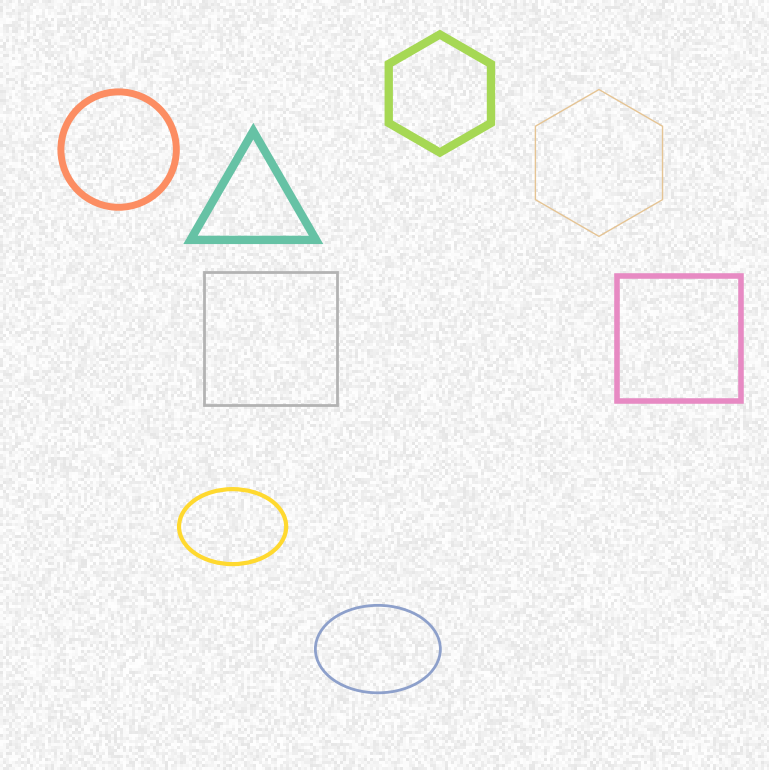[{"shape": "triangle", "thickness": 3, "radius": 0.47, "center": [0.329, 0.736]}, {"shape": "circle", "thickness": 2.5, "radius": 0.37, "center": [0.154, 0.806]}, {"shape": "oval", "thickness": 1, "radius": 0.41, "center": [0.491, 0.157]}, {"shape": "square", "thickness": 2, "radius": 0.4, "center": [0.882, 0.561]}, {"shape": "hexagon", "thickness": 3, "radius": 0.38, "center": [0.571, 0.879]}, {"shape": "oval", "thickness": 1.5, "radius": 0.35, "center": [0.302, 0.316]}, {"shape": "hexagon", "thickness": 0.5, "radius": 0.48, "center": [0.778, 0.788]}, {"shape": "square", "thickness": 1, "radius": 0.43, "center": [0.351, 0.56]}]